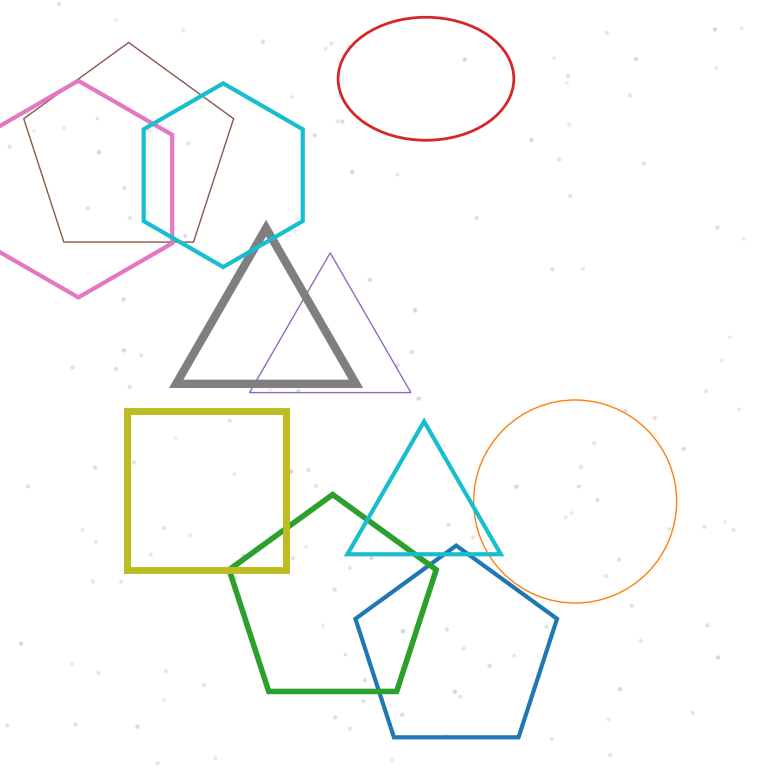[{"shape": "pentagon", "thickness": 1.5, "radius": 0.69, "center": [0.593, 0.154]}, {"shape": "circle", "thickness": 0.5, "radius": 0.66, "center": [0.747, 0.349]}, {"shape": "pentagon", "thickness": 2, "radius": 0.71, "center": [0.432, 0.216]}, {"shape": "oval", "thickness": 1, "radius": 0.57, "center": [0.553, 0.898]}, {"shape": "triangle", "thickness": 0.5, "radius": 0.6, "center": [0.429, 0.551]}, {"shape": "pentagon", "thickness": 0.5, "radius": 0.72, "center": [0.167, 0.802]}, {"shape": "hexagon", "thickness": 1.5, "radius": 0.7, "center": [0.102, 0.754]}, {"shape": "triangle", "thickness": 3, "radius": 0.67, "center": [0.346, 0.569]}, {"shape": "square", "thickness": 2.5, "radius": 0.52, "center": [0.268, 0.363]}, {"shape": "hexagon", "thickness": 1.5, "radius": 0.6, "center": [0.29, 0.772]}, {"shape": "triangle", "thickness": 1.5, "radius": 0.57, "center": [0.551, 0.338]}]